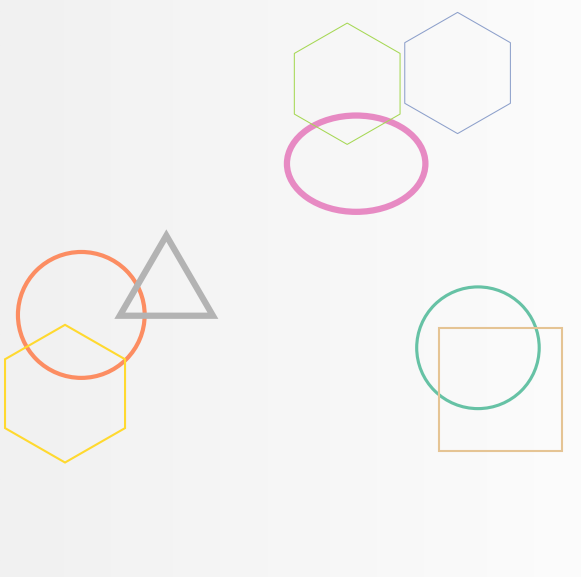[{"shape": "circle", "thickness": 1.5, "radius": 0.53, "center": [0.822, 0.397]}, {"shape": "circle", "thickness": 2, "radius": 0.55, "center": [0.14, 0.454]}, {"shape": "hexagon", "thickness": 0.5, "radius": 0.52, "center": [0.787, 0.873]}, {"shape": "oval", "thickness": 3, "radius": 0.6, "center": [0.613, 0.716]}, {"shape": "hexagon", "thickness": 0.5, "radius": 0.53, "center": [0.597, 0.854]}, {"shape": "hexagon", "thickness": 1, "radius": 0.6, "center": [0.112, 0.317]}, {"shape": "square", "thickness": 1, "radius": 0.53, "center": [0.862, 0.325]}, {"shape": "triangle", "thickness": 3, "radius": 0.46, "center": [0.286, 0.499]}]